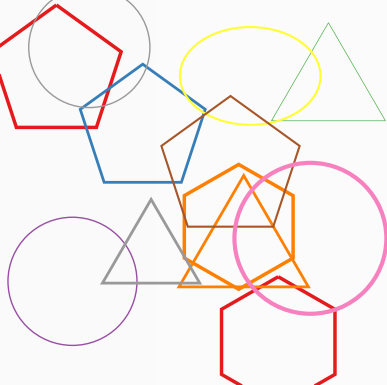[{"shape": "hexagon", "thickness": 2.5, "radius": 0.85, "center": [0.718, 0.112]}, {"shape": "pentagon", "thickness": 2.5, "radius": 0.88, "center": [0.146, 0.811]}, {"shape": "pentagon", "thickness": 2, "radius": 0.85, "center": [0.368, 0.664]}, {"shape": "triangle", "thickness": 0.5, "radius": 0.85, "center": [0.848, 0.771]}, {"shape": "circle", "thickness": 1, "radius": 0.83, "center": [0.187, 0.269]}, {"shape": "triangle", "thickness": 2, "radius": 0.96, "center": [0.629, 0.351]}, {"shape": "hexagon", "thickness": 2.5, "radius": 0.81, "center": [0.616, 0.411]}, {"shape": "oval", "thickness": 1.5, "radius": 0.91, "center": [0.646, 0.803]}, {"shape": "pentagon", "thickness": 1.5, "radius": 0.94, "center": [0.595, 0.563]}, {"shape": "circle", "thickness": 3, "radius": 0.98, "center": [0.801, 0.381]}, {"shape": "triangle", "thickness": 2, "radius": 0.72, "center": [0.39, 0.337]}, {"shape": "circle", "thickness": 1, "radius": 0.78, "center": [0.231, 0.877]}]